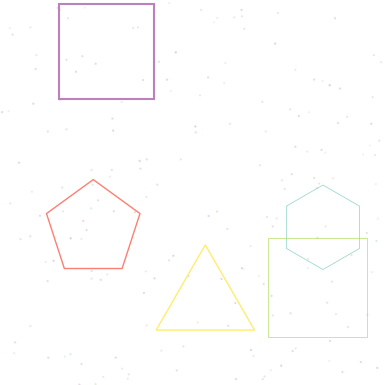[{"shape": "hexagon", "thickness": 0.5, "radius": 0.55, "center": [0.839, 0.41]}, {"shape": "pentagon", "thickness": 1, "radius": 0.64, "center": [0.242, 0.406]}, {"shape": "square", "thickness": 0.5, "radius": 0.64, "center": [0.824, 0.253]}, {"shape": "square", "thickness": 1.5, "radius": 0.62, "center": [0.276, 0.866]}, {"shape": "triangle", "thickness": 1, "radius": 0.74, "center": [0.533, 0.216]}]